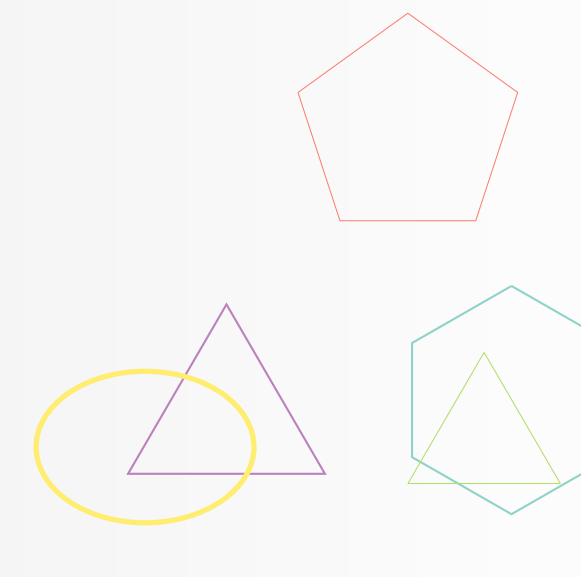[{"shape": "hexagon", "thickness": 1, "radius": 0.99, "center": [0.88, 0.306]}, {"shape": "pentagon", "thickness": 0.5, "radius": 0.99, "center": [0.702, 0.778]}, {"shape": "triangle", "thickness": 0.5, "radius": 0.76, "center": [0.833, 0.238]}, {"shape": "triangle", "thickness": 1, "radius": 0.98, "center": [0.39, 0.276]}, {"shape": "oval", "thickness": 2.5, "radius": 0.94, "center": [0.249, 0.225]}]